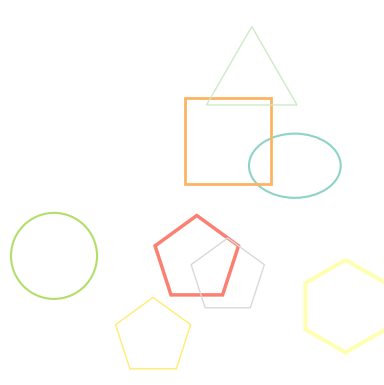[{"shape": "oval", "thickness": 1.5, "radius": 0.6, "center": [0.766, 0.57]}, {"shape": "hexagon", "thickness": 3, "radius": 0.6, "center": [0.897, 0.205]}, {"shape": "pentagon", "thickness": 2.5, "radius": 0.57, "center": [0.511, 0.326]}, {"shape": "square", "thickness": 2, "radius": 0.56, "center": [0.592, 0.634]}, {"shape": "circle", "thickness": 1.5, "radius": 0.56, "center": [0.14, 0.335]}, {"shape": "pentagon", "thickness": 1, "radius": 0.5, "center": [0.592, 0.282]}, {"shape": "triangle", "thickness": 1, "radius": 0.68, "center": [0.654, 0.795]}, {"shape": "pentagon", "thickness": 1, "radius": 0.51, "center": [0.398, 0.125]}]